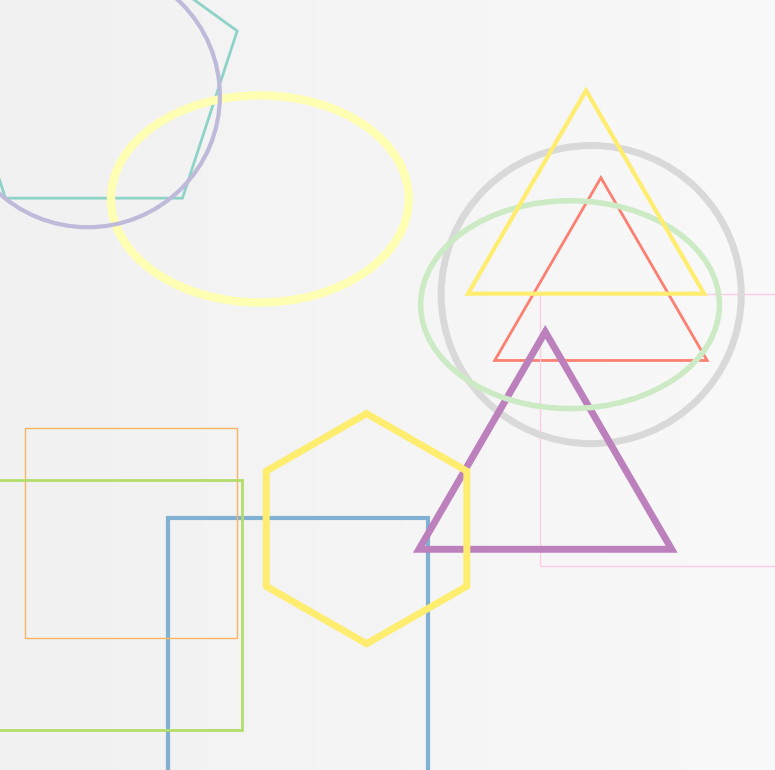[{"shape": "pentagon", "thickness": 1, "radius": 0.97, "center": [0.121, 0.9]}, {"shape": "oval", "thickness": 3, "radius": 0.96, "center": [0.335, 0.742]}, {"shape": "circle", "thickness": 1.5, "radius": 0.85, "center": [0.113, 0.875]}, {"shape": "triangle", "thickness": 1, "radius": 0.79, "center": [0.775, 0.611]}, {"shape": "square", "thickness": 1.5, "radius": 0.84, "center": [0.384, 0.16]}, {"shape": "square", "thickness": 0.5, "radius": 0.68, "center": [0.169, 0.307]}, {"shape": "square", "thickness": 1, "radius": 0.81, "center": [0.15, 0.214]}, {"shape": "square", "thickness": 0.5, "radius": 0.88, "center": [0.873, 0.441]}, {"shape": "circle", "thickness": 2.5, "radius": 0.97, "center": [0.763, 0.617]}, {"shape": "triangle", "thickness": 2.5, "radius": 0.94, "center": [0.704, 0.381]}, {"shape": "oval", "thickness": 2, "radius": 0.96, "center": [0.736, 0.604]}, {"shape": "triangle", "thickness": 1.5, "radius": 0.88, "center": [0.756, 0.707]}, {"shape": "hexagon", "thickness": 2.5, "radius": 0.75, "center": [0.473, 0.313]}]